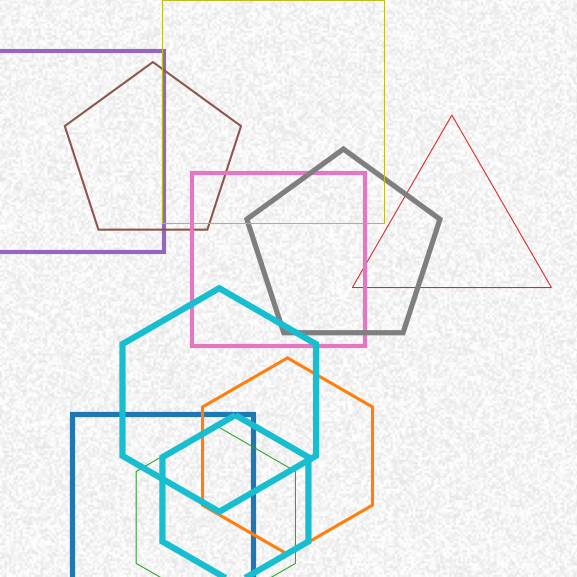[{"shape": "square", "thickness": 2.5, "radius": 0.78, "center": [0.281, 0.127]}, {"shape": "hexagon", "thickness": 1.5, "radius": 0.85, "center": [0.498, 0.209]}, {"shape": "hexagon", "thickness": 0.5, "radius": 0.8, "center": [0.374, 0.103]}, {"shape": "triangle", "thickness": 0.5, "radius": 1.0, "center": [0.782, 0.601]}, {"shape": "square", "thickness": 2, "radius": 0.87, "center": [0.109, 0.737]}, {"shape": "pentagon", "thickness": 1, "radius": 0.8, "center": [0.265, 0.731]}, {"shape": "square", "thickness": 2, "radius": 0.75, "center": [0.482, 0.55]}, {"shape": "pentagon", "thickness": 2.5, "radius": 0.88, "center": [0.595, 0.565]}, {"shape": "square", "thickness": 0.5, "radius": 0.96, "center": [0.473, 0.806]}, {"shape": "hexagon", "thickness": 3, "radius": 0.97, "center": [0.38, 0.307]}, {"shape": "hexagon", "thickness": 3, "radius": 0.73, "center": [0.408, 0.134]}]